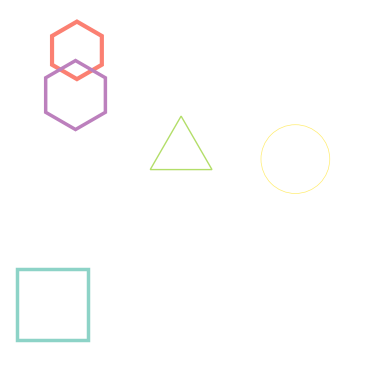[{"shape": "square", "thickness": 2.5, "radius": 0.46, "center": [0.136, 0.209]}, {"shape": "hexagon", "thickness": 3, "radius": 0.37, "center": [0.2, 0.869]}, {"shape": "triangle", "thickness": 1, "radius": 0.46, "center": [0.47, 0.606]}, {"shape": "hexagon", "thickness": 2.5, "radius": 0.45, "center": [0.196, 0.753]}, {"shape": "circle", "thickness": 0.5, "radius": 0.45, "center": [0.767, 0.587]}]